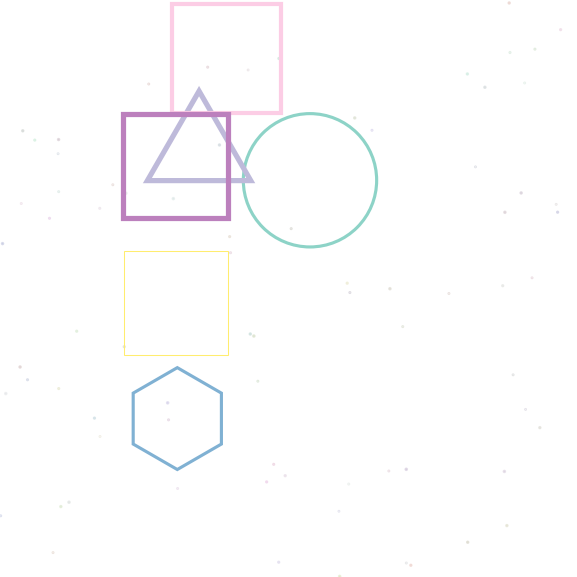[{"shape": "circle", "thickness": 1.5, "radius": 0.58, "center": [0.537, 0.687]}, {"shape": "triangle", "thickness": 2.5, "radius": 0.52, "center": [0.345, 0.738]}, {"shape": "hexagon", "thickness": 1.5, "radius": 0.44, "center": [0.307, 0.274]}, {"shape": "square", "thickness": 2, "radius": 0.47, "center": [0.391, 0.897]}, {"shape": "square", "thickness": 2.5, "radius": 0.45, "center": [0.304, 0.711]}, {"shape": "square", "thickness": 0.5, "radius": 0.45, "center": [0.304, 0.474]}]